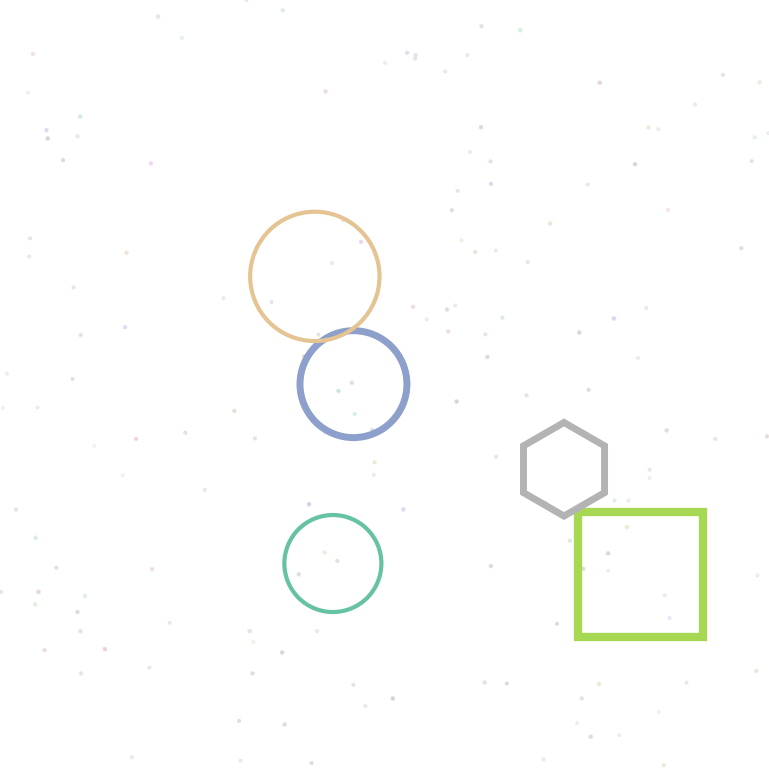[{"shape": "circle", "thickness": 1.5, "radius": 0.32, "center": [0.432, 0.268]}, {"shape": "circle", "thickness": 2.5, "radius": 0.35, "center": [0.459, 0.501]}, {"shape": "square", "thickness": 3, "radius": 0.41, "center": [0.832, 0.253]}, {"shape": "circle", "thickness": 1.5, "radius": 0.42, "center": [0.409, 0.641]}, {"shape": "hexagon", "thickness": 2.5, "radius": 0.3, "center": [0.732, 0.391]}]